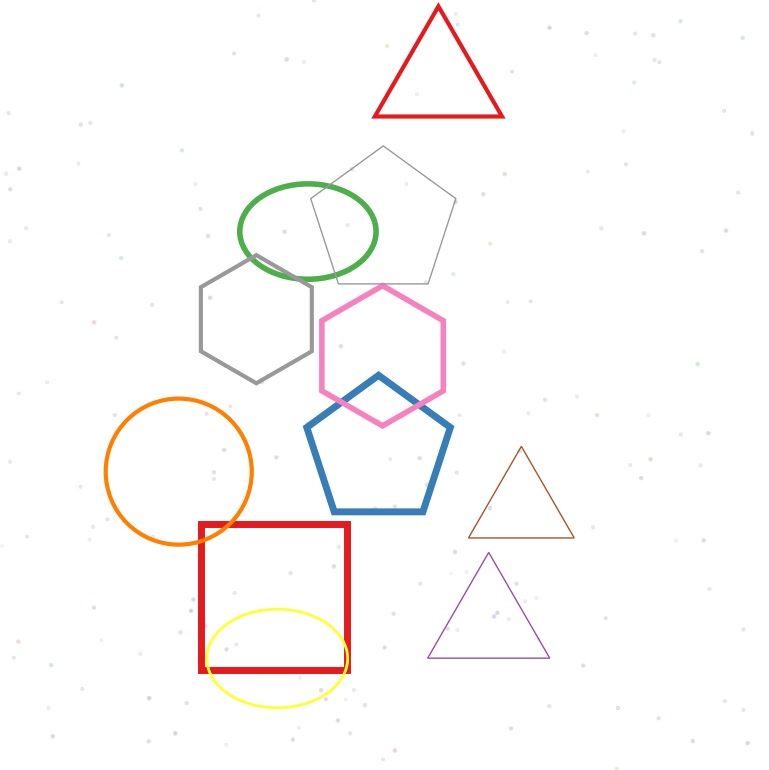[{"shape": "square", "thickness": 2.5, "radius": 0.47, "center": [0.355, 0.225]}, {"shape": "triangle", "thickness": 1.5, "radius": 0.48, "center": [0.569, 0.896]}, {"shape": "pentagon", "thickness": 2.5, "radius": 0.49, "center": [0.492, 0.415]}, {"shape": "oval", "thickness": 2, "radius": 0.44, "center": [0.4, 0.699]}, {"shape": "triangle", "thickness": 0.5, "radius": 0.46, "center": [0.635, 0.191]}, {"shape": "circle", "thickness": 1.5, "radius": 0.47, "center": [0.232, 0.387]}, {"shape": "oval", "thickness": 1, "radius": 0.46, "center": [0.36, 0.145]}, {"shape": "triangle", "thickness": 0.5, "radius": 0.4, "center": [0.677, 0.341]}, {"shape": "hexagon", "thickness": 2, "radius": 0.46, "center": [0.497, 0.538]}, {"shape": "pentagon", "thickness": 0.5, "radius": 0.5, "center": [0.498, 0.711]}, {"shape": "hexagon", "thickness": 1.5, "radius": 0.42, "center": [0.333, 0.585]}]